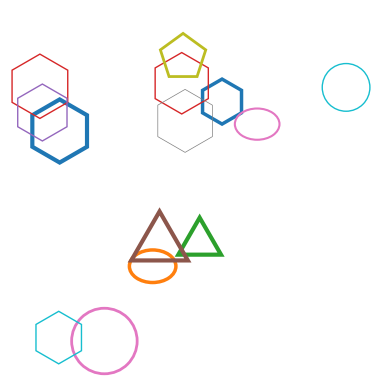[{"shape": "hexagon", "thickness": 3, "radius": 0.41, "center": [0.155, 0.66]}, {"shape": "hexagon", "thickness": 2.5, "radius": 0.29, "center": [0.577, 0.736]}, {"shape": "oval", "thickness": 2.5, "radius": 0.3, "center": [0.396, 0.308]}, {"shape": "triangle", "thickness": 3, "radius": 0.32, "center": [0.519, 0.371]}, {"shape": "hexagon", "thickness": 1, "radius": 0.42, "center": [0.104, 0.776]}, {"shape": "hexagon", "thickness": 1, "radius": 0.4, "center": [0.472, 0.784]}, {"shape": "hexagon", "thickness": 1, "radius": 0.37, "center": [0.11, 0.708]}, {"shape": "triangle", "thickness": 3, "radius": 0.42, "center": [0.414, 0.366]}, {"shape": "oval", "thickness": 1.5, "radius": 0.29, "center": [0.668, 0.678]}, {"shape": "circle", "thickness": 2, "radius": 0.43, "center": [0.271, 0.114]}, {"shape": "hexagon", "thickness": 0.5, "radius": 0.41, "center": [0.481, 0.686]}, {"shape": "pentagon", "thickness": 2, "radius": 0.31, "center": [0.475, 0.851]}, {"shape": "circle", "thickness": 1, "radius": 0.31, "center": [0.899, 0.773]}, {"shape": "hexagon", "thickness": 1, "radius": 0.34, "center": [0.153, 0.123]}]